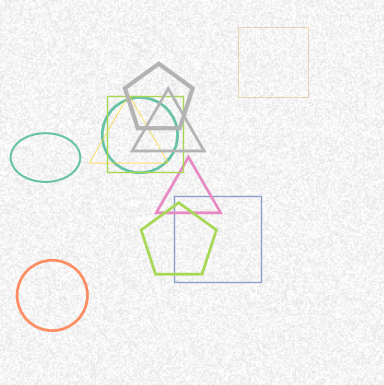[{"shape": "circle", "thickness": 2, "radius": 0.49, "center": [0.363, 0.649]}, {"shape": "oval", "thickness": 1.5, "radius": 0.45, "center": [0.118, 0.591]}, {"shape": "circle", "thickness": 2, "radius": 0.46, "center": [0.136, 0.233]}, {"shape": "square", "thickness": 1, "radius": 0.56, "center": [0.566, 0.379]}, {"shape": "triangle", "thickness": 2, "radius": 0.48, "center": [0.49, 0.495]}, {"shape": "pentagon", "thickness": 2, "radius": 0.51, "center": [0.464, 0.371]}, {"shape": "square", "thickness": 1, "radius": 0.49, "center": [0.376, 0.653]}, {"shape": "triangle", "thickness": 0.5, "radius": 0.59, "center": [0.335, 0.636]}, {"shape": "square", "thickness": 0.5, "radius": 0.46, "center": [0.71, 0.839]}, {"shape": "triangle", "thickness": 2, "radius": 0.54, "center": [0.437, 0.662]}, {"shape": "pentagon", "thickness": 3, "radius": 0.46, "center": [0.412, 0.742]}]